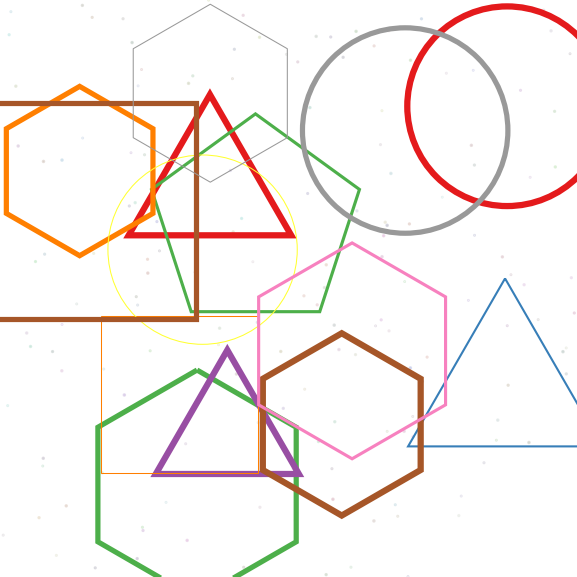[{"shape": "triangle", "thickness": 3, "radius": 0.81, "center": [0.364, 0.673]}, {"shape": "circle", "thickness": 3, "radius": 0.86, "center": [0.878, 0.815]}, {"shape": "triangle", "thickness": 1, "radius": 0.97, "center": [0.875, 0.323]}, {"shape": "pentagon", "thickness": 1.5, "radius": 0.95, "center": [0.442, 0.613]}, {"shape": "hexagon", "thickness": 2.5, "radius": 0.99, "center": [0.341, 0.16]}, {"shape": "triangle", "thickness": 3, "radius": 0.72, "center": [0.394, 0.25]}, {"shape": "square", "thickness": 0.5, "radius": 0.68, "center": [0.311, 0.316]}, {"shape": "hexagon", "thickness": 2.5, "radius": 0.73, "center": [0.138, 0.703]}, {"shape": "circle", "thickness": 0.5, "radius": 0.82, "center": [0.351, 0.567]}, {"shape": "hexagon", "thickness": 3, "radius": 0.79, "center": [0.592, 0.264]}, {"shape": "square", "thickness": 2.5, "radius": 0.93, "center": [0.154, 0.634]}, {"shape": "hexagon", "thickness": 1.5, "radius": 0.93, "center": [0.61, 0.392]}, {"shape": "circle", "thickness": 2.5, "radius": 0.89, "center": [0.702, 0.773]}, {"shape": "hexagon", "thickness": 0.5, "radius": 0.77, "center": [0.364, 0.838]}]